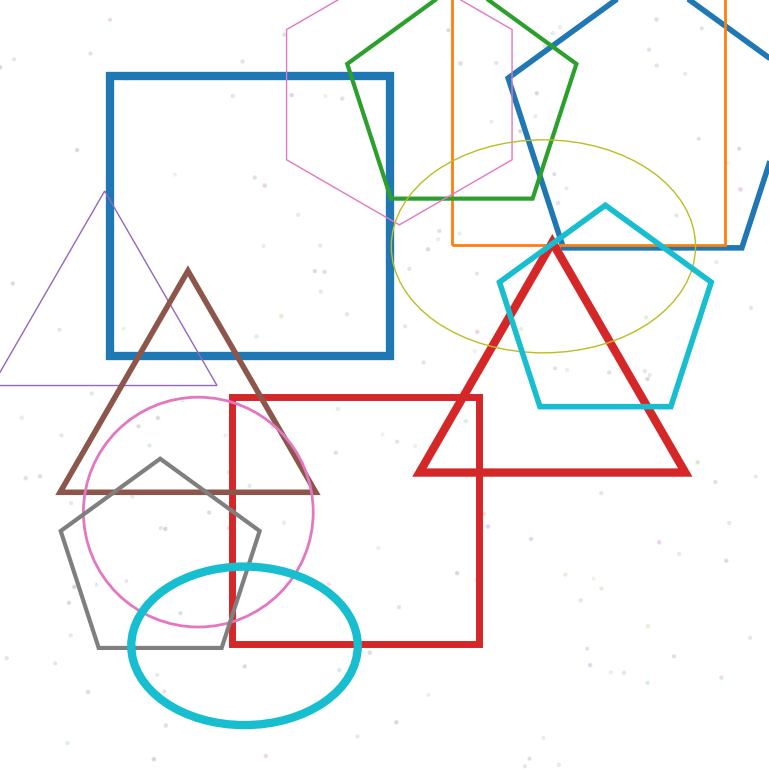[{"shape": "square", "thickness": 3, "radius": 0.91, "center": [0.325, 0.72]}, {"shape": "pentagon", "thickness": 2, "radius": 0.99, "center": [0.848, 0.838]}, {"shape": "square", "thickness": 1, "radius": 0.88, "center": [0.764, 0.859]}, {"shape": "pentagon", "thickness": 1.5, "radius": 0.78, "center": [0.6, 0.869]}, {"shape": "square", "thickness": 2.5, "radius": 0.8, "center": [0.462, 0.324]}, {"shape": "triangle", "thickness": 3, "radius": 1.0, "center": [0.717, 0.486]}, {"shape": "triangle", "thickness": 0.5, "radius": 0.84, "center": [0.136, 0.584]}, {"shape": "triangle", "thickness": 2, "radius": 0.96, "center": [0.244, 0.457]}, {"shape": "hexagon", "thickness": 0.5, "radius": 0.85, "center": [0.519, 0.877]}, {"shape": "circle", "thickness": 1, "radius": 0.75, "center": [0.258, 0.335]}, {"shape": "pentagon", "thickness": 1.5, "radius": 0.68, "center": [0.208, 0.268]}, {"shape": "oval", "thickness": 0.5, "radius": 0.99, "center": [0.706, 0.68]}, {"shape": "pentagon", "thickness": 2, "radius": 0.72, "center": [0.786, 0.589]}, {"shape": "oval", "thickness": 3, "radius": 0.74, "center": [0.318, 0.161]}]